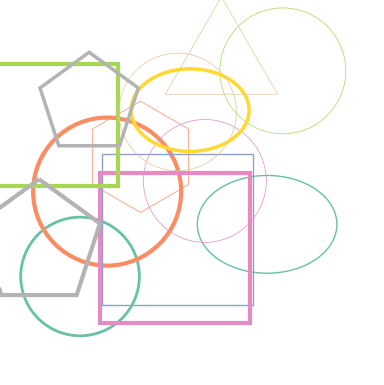[{"shape": "oval", "thickness": 1, "radius": 0.91, "center": [0.694, 0.417]}, {"shape": "circle", "thickness": 2, "radius": 0.77, "center": [0.208, 0.282]}, {"shape": "circle", "thickness": 3, "radius": 0.96, "center": [0.278, 0.502]}, {"shape": "hexagon", "thickness": 0.5, "radius": 0.72, "center": [0.365, 0.593]}, {"shape": "square", "thickness": 1, "radius": 0.98, "center": [0.46, 0.403]}, {"shape": "circle", "thickness": 0.5, "radius": 0.8, "center": [0.532, 0.53]}, {"shape": "square", "thickness": 3, "radius": 0.97, "center": [0.454, 0.355]}, {"shape": "circle", "thickness": 0.5, "radius": 0.82, "center": [0.735, 0.816]}, {"shape": "square", "thickness": 3, "radius": 0.79, "center": [0.149, 0.674]}, {"shape": "oval", "thickness": 2.5, "radius": 0.77, "center": [0.494, 0.714]}, {"shape": "triangle", "thickness": 0.5, "radius": 0.84, "center": [0.575, 0.839]}, {"shape": "circle", "thickness": 0.5, "radius": 0.76, "center": [0.461, 0.709]}, {"shape": "pentagon", "thickness": 2.5, "radius": 0.67, "center": [0.232, 0.73]}, {"shape": "pentagon", "thickness": 3, "radius": 0.83, "center": [0.101, 0.368]}]